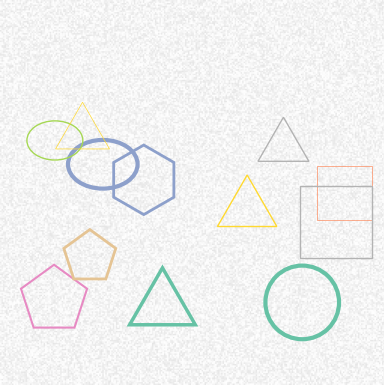[{"shape": "triangle", "thickness": 2.5, "radius": 0.49, "center": [0.422, 0.206]}, {"shape": "circle", "thickness": 3, "radius": 0.48, "center": [0.785, 0.215]}, {"shape": "square", "thickness": 0.5, "radius": 0.35, "center": [0.894, 0.499]}, {"shape": "hexagon", "thickness": 2, "radius": 0.45, "center": [0.373, 0.533]}, {"shape": "oval", "thickness": 3, "radius": 0.45, "center": [0.267, 0.573]}, {"shape": "pentagon", "thickness": 1.5, "radius": 0.45, "center": [0.14, 0.222]}, {"shape": "oval", "thickness": 1, "radius": 0.36, "center": [0.143, 0.635]}, {"shape": "triangle", "thickness": 0.5, "radius": 0.4, "center": [0.214, 0.654]}, {"shape": "triangle", "thickness": 1, "radius": 0.45, "center": [0.642, 0.456]}, {"shape": "pentagon", "thickness": 2, "radius": 0.35, "center": [0.233, 0.333]}, {"shape": "square", "thickness": 1, "radius": 0.47, "center": [0.872, 0.424]}, {"shape": "triangle", "thickness": 1, "radius": 0.38, "center": [0.736, 0.619]}]